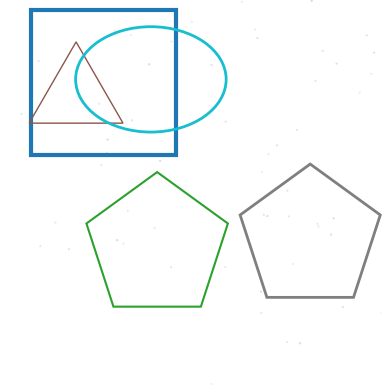[{"shape": "square", "thickness": 3, "radius": 0.94, "center": [0.269, 0.786]}, {"shape": "pentagon", "thickness": 1.5, "radius": 0.97, "center": [0.408, 0.36]}, {"shape": "triangle", "thickness": 1, "radius": 0.7, "center": [0.198, 0.751]}, {"shape": "pentagon", "thickness": 2, "radius": 0.96, "center": [0.806, 0.382]}, {"shape": "oval", "thickness": 2, "radius": 0.98, "center": [0.392, 0.794]}]